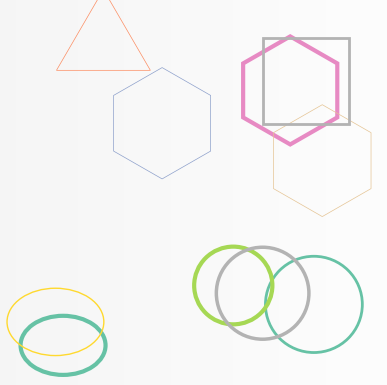[{"shape": "oval", "thickness": 3, "radius": 0.55, "center": [0.163, 0.103]}, {"shape": "circle", "thickness": 2, "radius": 0.63, "center": [0.81, 0.209]}, {"shape": "triangle", "thickness": 0.5, "radius": 0.7, "center": [0.267, 0.887]}, {"shape": "hexagon", "thickness": 0.5, "radius": 0.72, "center": [0.418, 0.68]}, {"shape": "hexagon", "thickness": 3, "radius": 0.7, "center": [0.749, 0.765]}, {"shape": "circle", "thickness": 3, "radius": 0.5, "center": [0.602, 0.258]}, {"shape": "oval", "thickness": 1, "radius": 0.62, "center": [0.143, 0.164]}, {"shape": "hexagon", "thickness": 0.5, "radius": 0.73, "center": [0.832, 0.583]}, {"shape": "square", "thickness": 2, "radius": 0.56, "center": [0.789, 0.79]}, {"shape": "circle", "thickness": 2.5, "radius": 0.6, "center": [0.678, 0.238]}]